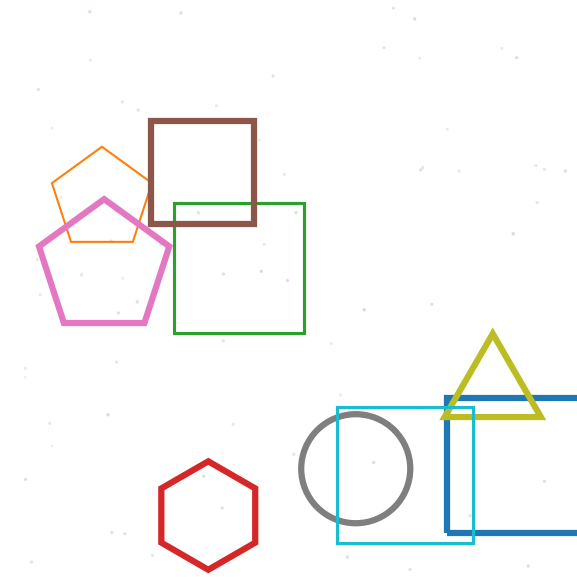[{"shape": "square", "thickness": 3, "radius": 0.58, "center": [0.89, 0.193]}, {"shape": "pentagon", "thickness": 1, "radius": 0.46, "center": [0.177, 0.654]}, {"shape": "square", "thickness": 1.5, "radius": 0.56, "center": [0.414, 0.535]}, {"shape": "hexagon", "thickness": 3, "radius": 0.47, "center": [0.361, 0.106]}, {"shape": "square", "thickness": 3, "radius": 0.45, "center": [0.351, 0.701]}, {"shape": "pentagon", "thickness": 3, "radius": 0.59, "center": [0.18, 0.536]}, {"shape": "circle", "thickness": 3, "radius": 0.47, "center": [0.616, 0.188]}, {"shape": "triangle", "thickness": 3, "radius": 0.48, "center": [0.853, 0.325]}, {"shape": "square", "thickness": 1.5, "radius": 0.59, "center": [0.701, 0.176]}]